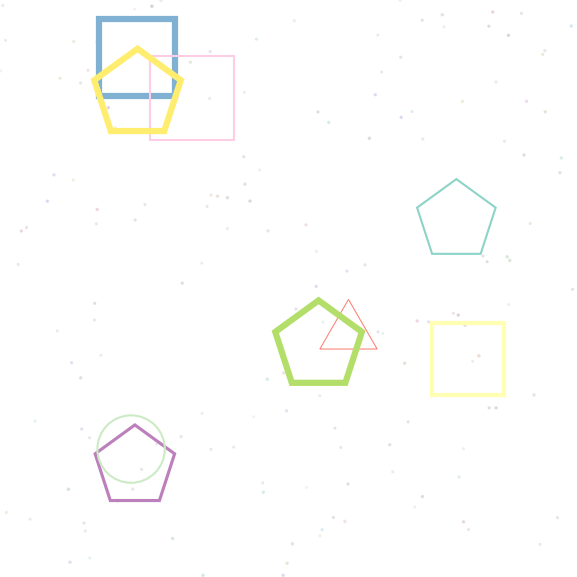[{"shape": "pentagon", "thickness": 1, "radius": 0.36, "center": [0.79, 0.617]}, {"shape": "square", "thickness": 2, "radius": 0.31, "center": [0.81, 0.378]}, {"shape": "triangle", "thickness": 0.5, "radius": 0.29, "center": [0.603, 0.423]}, {"shape": "square", "thickness": 3, "radius": 0.33, "center": [0.237, 0.9]}, {"shape": "pentagon", "thickness": 3, "radius": 0.39, "center": [0.552, 0.4]}, {"shape": "square", "thickness": 1, "radius": 0.37, "center": [0.332, 0.829]}, {"shape": "pentagon", "thickness": 1.5, "radius": 0.36, "center": [0.234, 0.191]}, {"shape": "circle", "thickness": 1, "radius": 0.29, "center": [0.227, 0.222]}, {"shape": "pentagon", "thickness": 3, "radius": 0.39, "center": [0.238, 0.836]}]